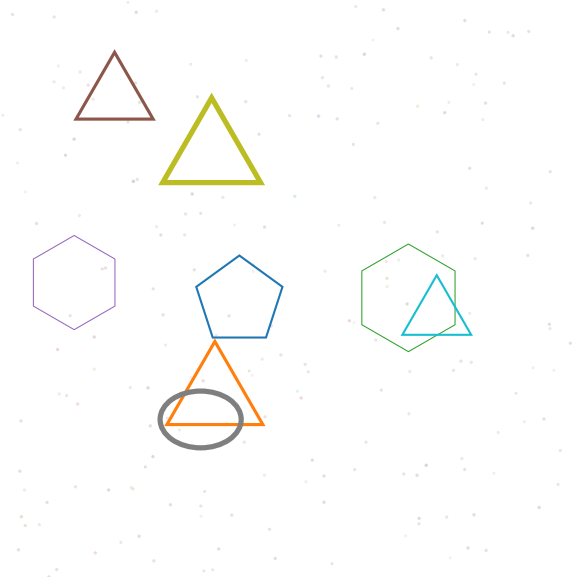[{"shape": "pentagon", "thickness": 1, "radius": 0.39, "center": [0.414, 0.478]}, {"shape": "triangle", "thickness": 1.5, "radius": 0.48, "center": [0.372, 0.312]}, {"shape": "hexagon", "thickness": 0.5, "radius": 0.47, "center": [0.707, 0.483]}, {"shape": "hexagon", "thickness": 0.5, "radius": 0.41, "center": [0.128, 0.51]}, {"shape": "triangle", "thickness": 1.5, "radius": 0.39, "center": [0.198, 0.831]}, {"shape": "oval", "thickness": 2.5, "radius": 0.35, "center": [0.347, 0.273]}, {"shape": "triangle", "thickness": 2.5, "radius": 0.49, "center": [0.366, 0.732]}, {"shape": "triangle", "thickness": 1, "radius": 0.34, "center": [0.756, 0.454]}]